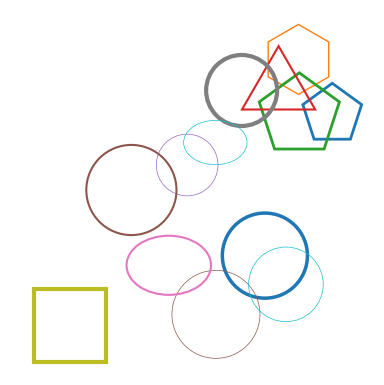[{"shape": "pentagon", "thickness": 2, "radius": 0.4, "center": [0.863, 0.703]}, {"shape": "circle", "thickness": 2.5, "radius": 0.55, "center": [0.688, 0.336]}, {"shape": "hexagon", "thickness": 1, "radius": 0.45, "center": [0.775, 0.846]}, {"shape": "pentagon", "thickness": 2, "radius": 0.55, "center": [0.777, 0.701]}, {"shape": "triangle", "thickness": 1.5, "radius": 0.55, "center": [0.724, 0.77]}, {"shape": "circle", "thickness": 0.5, "radius": 0.4, "center": [0.486, 0.571]}, {"shape": "circle", "thickness": 0.5, "radius": 0.57, "center": [0.561, 0.184]}, {"shape": "circle", "thickness": 1.5, "radius": 0.59, "center": [0.341, 0.506]}, {"shape": "oval", "thickness": 1.5, "radius": 0.55, "center": [0.438, 0.311]}, {"shape": "circle", "thickness": 3, "radius": 0.46, "center": [0.628, 0.765]}, {"shape": "square", "thickness": 3, "radius": 0.47, "center": [0.182, 0.154]}, {"shape": "oval", "thickness": 0.5, "radius": 0.41, "center": [0.559, 0.63]}, {"shape": "circle", "thickness": 0.5, "radius": 0.48, "center": [0.743, 0.261]}]